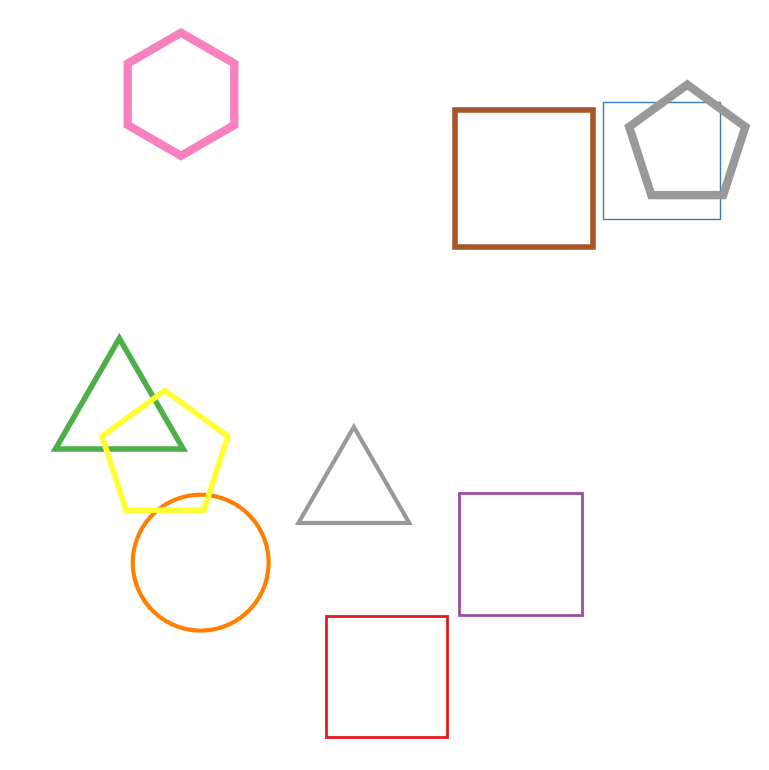[{"shape": "square", "thickness": 1, "radius": 0.39, "center": [0.502, 0.121]}, {"shape": "square", "thickness": 0.5, "radius": 0.38, "center": [0.859, 0.792]}, {"shape": "triangle", "thickness": 2, "radius": 0.48, "center": [0.155, 0.465]}, {"shape": "square", "thickness": 1, "radius": 0.4, "center": [0.676, 0.28]}, {"shape": "circle", "thickness": 1.5, "radius": 0.44, "center": [0.261, 0.269]}, {"shape": "pentagon", "thickness": 2, "radius": 0.43, "center": [0.214, 0.407]}, {"shape": "square", "thickness": 2, "radius": 0.45, "center": [0.681, 0.769]}, {"shape": "hexagon", "thickness": 3, "radius": 0.4, "center": [0.235, 0.878]}, {"shape": "pentagon", "thickness": 3, "radius": 0.4, "center": [0.893, 0.811]}, {"shape": "triangle", "thickness": 1.5, "radius": 0.42, "center": [0.46, 0.362]}]